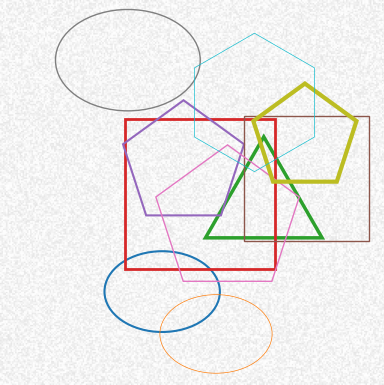[{"shape": "oval", "thickness": 1.5, "radius": 0.75, "center": [0.421, 0.243]}, {"shape": "oval", "thickness": 0.5, "radius": 0.73, "center": [0.561, 0.133]}, {"shape": "triangle", "thickness": 2.5, "radius": 0.87, "center": [0.685, 0.47]}, {"shape": "square", "thickness": 2, "radius": 0.97, "center": [0.519, 0.496]}, {"shape": "pentagon", "thickness": 1.5, "radius": 0.83, "center": [0.477, 0.574]}, {"shape": "square", "thickness": 1, "radius": 0.81, "center": [0.796, 0.536]}, {"shape": "pentagon", "thickness": 1, "radius": 0.98, "center": [0.591, 0.428]}, {"shape": "oval", "thickness": 1, "radius": 0.94, "center": [0.332, 0.844]}, {"shape": "pentagon", "thickness": 3, "radius": 0.7, "center": [0.792, 0.642]}, {"shape": "hexagon", "thickness": 0.5, "radius": 0.9, "center": [0.661, 0.734]}]